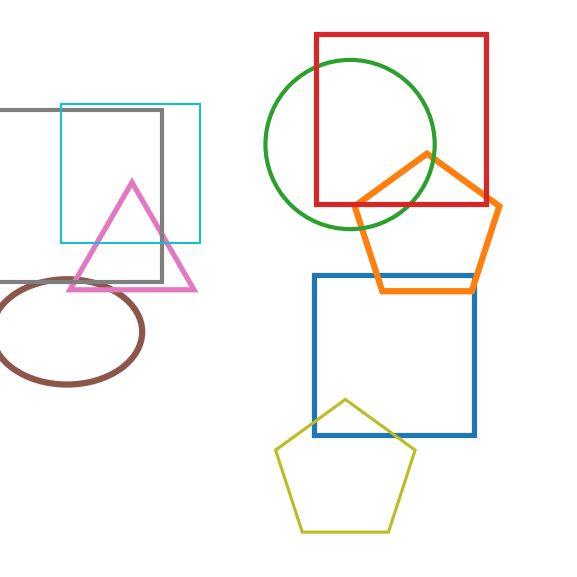[{"shape": "square", "thickness": 2.5, "radius": 0.69, "center": [0.682, 0.384]}, {"shape": "pentagon", "thickness": 3, "radius": 0.66, "center": [0.739, 0.601]}, {"shape": "circle", "thickness": 2, "radius": 0.73, "center": [0.606, 0.749]}, {"shape": "square", "thickness": 2.5, "radius": 0.73, "center": [0.695, 0.793]}, {"shape": "oval", "thickness": 3, "radius": 0.65, "center": [0.116, 0.424]}, {"shape": "triangle", "thickness": 2.5, "radius": 0.62, "center": [0.228, 0.559]}, {"shape": "square", "thickness": 2, "radius": 0.75, "center": [0.131, 0.659]}, {"shape": "pentagon", "thickness": 1.5, "radius": 0.63, "center": [0.598, 0.18]}, {"shape": "square", "thickness": 1, "radius": 0.6, "center": [0.226, 0.699]}]